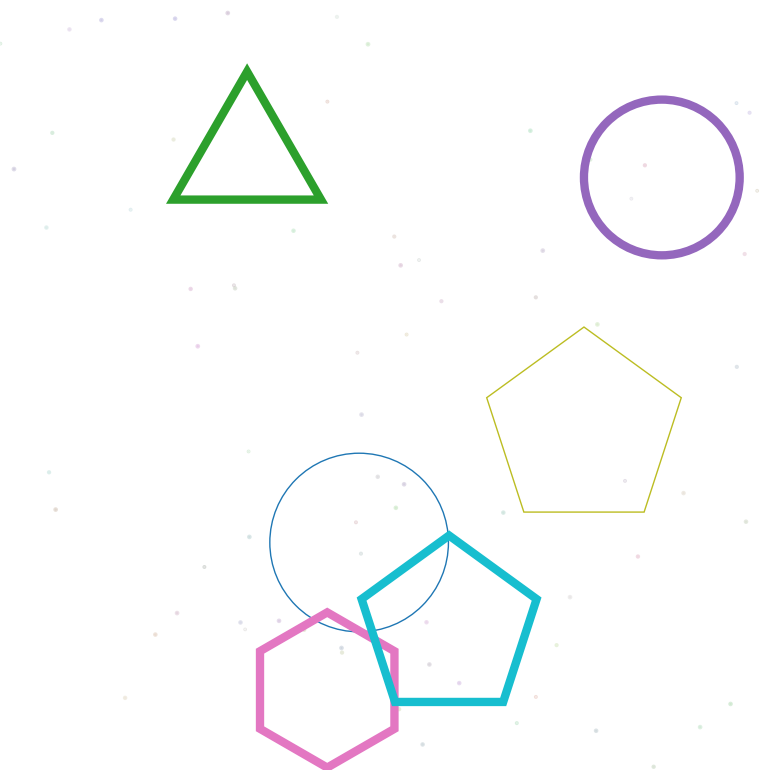[{"shape": "circle", "thickness": 0.5, "radius": 0.58, "center": [0.466, 0.295]}, {"shape": "triangle", "thickness": 3, "radius": 0.55, "center": [0.321, 0.796]}, {"shape": "circle", "thickness": 3, "radius": 0.51, "center": [0.86, 0.77]}, {"shape": "hexagon", "thickness": 3, "radius": 0.5, "center": [0.425, 0.104]}, {"shape": "pentagon", "thickness": 0.5, "radius": 0.66, "center": [0.758, 0.442]}, {"shape": "pentagon", "thickness": 3, "radius": 0.6, "center": [0.583, 0.185]}]